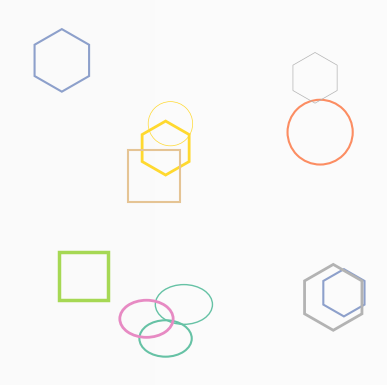[{"shape": "oval", "thickness": 1, "radius": 0.37, "center": [0.475, 0.209]}, {"shape": "oval", "thickness": 1.5, "radius": 0.34, "center": [0.427, 0.121]}, {"shape": "circle", "thickness": 1.5, "radius": 0.42, "center": [0.826, 0.657]}, {"shape": "hexagon", "thickness": 1.5, "radius": 0.41, "center": [0.16, 0.843]}, {"shape": "hexagon", "thickness": 1.5, "radius": 0.31, "center": [0.888, 0.24]}, {"shape": "oval", "thickness": 2, "radius": 0.34, "center": [0.378, 0.172]}, {"shape": "square", "thickness": 2.5, "radius": 0.31, "center": [0.215, 0.284]}, {"shape": "circle", "thickness": 0.5, "radius": 0.29, "center": [0.44, 0.679]}, {"shape": "hexagon", "thickness": 2, "radius": 0.35, "center": [0.427, 0.615]}, {"shape": "square", "thickness": 1.5, "radius": 0.34, "center": [0.397, 0.542]}, {"shape": "hexagon", "thickness": 2, "radius": 0.43, "center": [0.86, 0.228]}, {"shape": "hexagon", "thickness": 0.5, "radius": 0.33, "center": [0.813, 0.798]}]